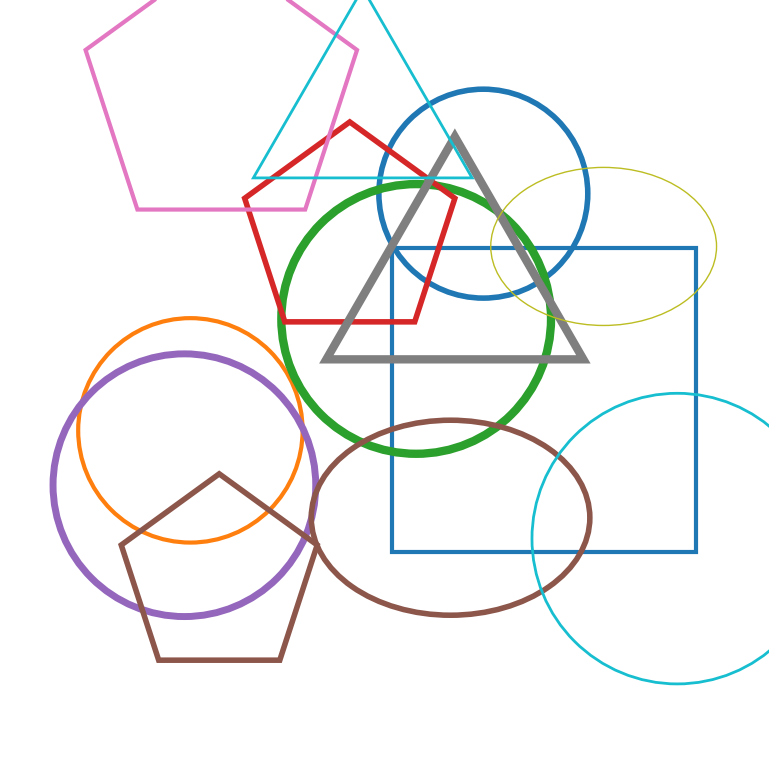[{"shape": "circle", "thickness": 2, "radius": 0.68, "center": [0.628, 0.749]}, {"shape": "square", "thickness": 1.5, "radius": 0.99, "center": [0.706, 0.481]}, {"shape": "circle", "thickness": 1.5, "radius": 0.73, "center": [0.247, 0.441]}, {"shape": "circle", "thickness": 3, "radius": 0.88, "center": [0.54, 0.586]}, {"shape": "pentagon", "thickness": 2, "radius": 0.72, "center": [0.454, 0.698]}, {"shape": "circle", "thickness": 2.5, "radius": 0.85, "center": [0.239, 0.37]}, {"shape": "pentagon", "thickness": 2, "radius": 0.67, "center": [0.285, 0.251]}, {"shape": "oval", "thickness": 2, "radius": 0.9, "center": [0.585, 0.328]}, {"shape": "pentagon", "thickness": 1.5, "radius": 0.93, "center": [0.287, 0.878]}, {"shape": "triangle", "thickness": 3, "radius": 0.96, "center": [0.591, 0.63]}, {"shape": "oval", "thickness": 0.5, "radius": 0.73, "center": [0.784, 0.68]}, {"shape": "triangle", "thickness": 1, "radius": 0.82, "center": [0.471, 0.851]}, {"shape": "circle", "thickness": 1, "radius": 0.94, "center": [0.88, 0.301]}]